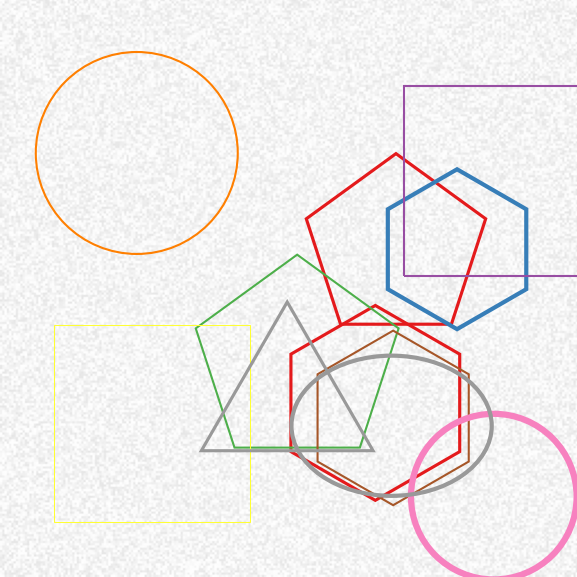[{"shape": "pentagon", "thickness": 1.5, "radius": 0.82, "center": [0.686, 0.57]}, {"shape": "hexagon", "thickness": 1.5, "radius": 0.84, "center": [0.65, 0.301]}, {"shape": "hexagon", "thickness": 2, "radius": 0.69, "center": [0.791, 0.568]}, {"shape": "pentagon", "thickness": 1, "radius": 0.92, "center": [0.515, 0.373]}, {"shape": "square", "thickness": 1, "radius": 0.82, "center": [0.864, 0.686]}, {"shape": "circle", "thickness": 1, "radius": 0.87, "center": [0.237, 0.734]}, {"shape": "square", "thickness": 0.5, "radius": 0.85, "center": [0.263, 0.265]}, {"shape": "hexagon", "thickness": 1, "radius": 0.76, "center": [0.681, 0.275]}, {"shape": "circle", "thickness": 3, "radius": 0.72, "center": [0.855, 0.139]}, {"shape": "triangle", "thickness": 1.5, "radius": 0.86, "center": [0.497, 0.305]}, {"shape": "oval", "thickness": 2, "radius": 0.87, "center": [0.678, 0.262]}]